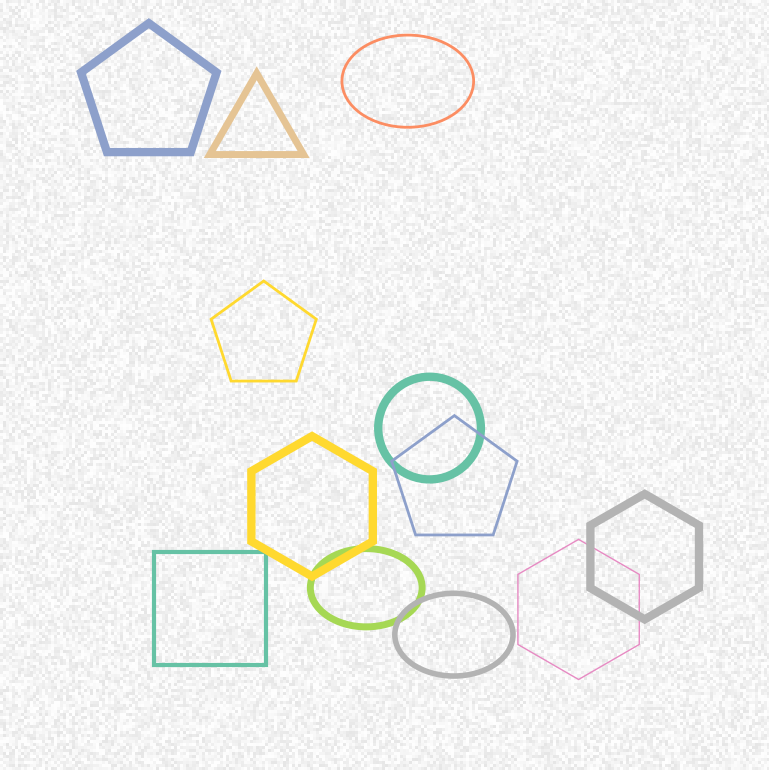[{"shape": "circle", "thickness": 3, "radius": 0.33, "center": [0.558, 0.444]}, {"shape": "square", "thickness": 1.5, "radius": 0.36, "center": [0.273, 0.21]}, {"shape": "oval", "thickness": 1, "radius": 0.43, "center": [0.53, 0.895]}, {"shape": "pentagon", "thickness": 1, "radius": 0.43, "center": [0.59, 0.375]}, {"shape": "pentagon", "thickness": 3, "radius": 0.46, "center": [0.193, 0.877]}, {"shape": "hexagon", "thickness": 0.5, "radius": 0.45, "center": [0.751, 0.209]}, {"shape": "oval", "thickness": 2.5, "radius": 0.36, "center": [0.476, 0.237]}, {"shape": "pentagon", "thickness": 1, "radius": 0.36, "center": [0.342, 0.563]}, {"shape": "hexagon", "thickness": 3, "radius": 0.46, "center": [0.405, 0.342]}, {"shape": "triangle", "thickness": 2.5, "radius": 0.35, "center": [0.333, 0.834]}, {"shape": "oval", "thickness": 2, "radius": 0.38, "center": [0.589, 0.176]}, {"shape": "hexagon", "thickness": 3, "radius": 0.41, "center": [0.837, 0.277]}]